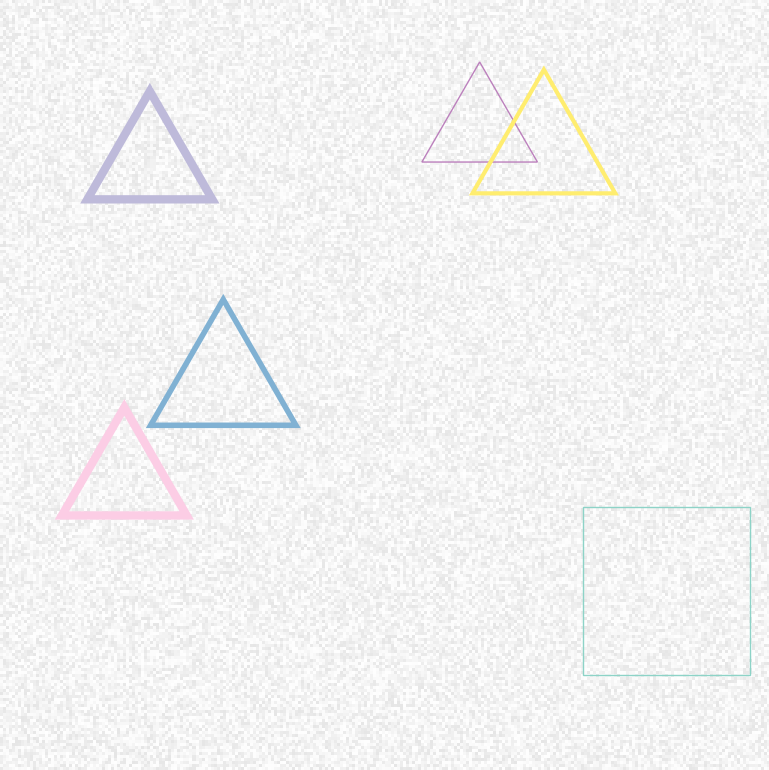[{"shape": "square", "thickness": 0.5, "radius": 0.54, "center": [0.865, 0.233]}, {"shape": "triangle", "thickness": 3, "radius": 0.47, "center": [0.195, 0.788]}, {"shape": "triangle", "thickness": 2, "radius": 0.54, "center": [0.29, 0.502]}, {"shape": "triangle", "thickness": 3, "radius": 0.47, "center": [0.161, 0.377]}, {"shape": "triangle", "thickness": 0.5, "radius": 0.43, "center": [0.623, 0.833]}, {"shape": "triangle", "thickness": 1.5, "radius": 0.54, "center": [0.706, 0.802]}]